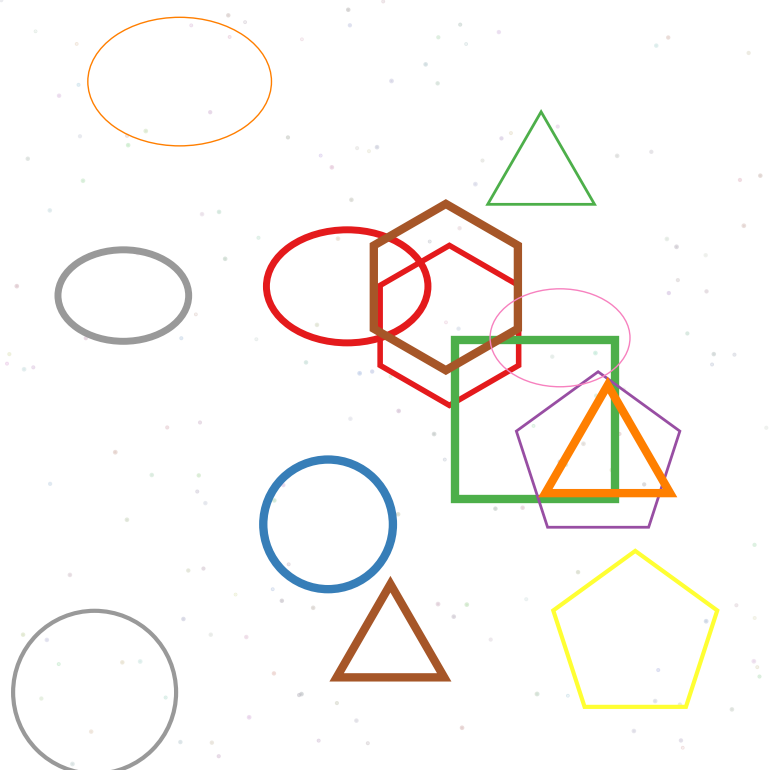[{"shape": "oval", "thickness": 2.5, "radius": 0.52, "center": [0.451, 0.628]}, {"shape": "hexagon", "thickness": 2, "radius": 0.52, "center": [0.584, 0.577]}, {"shape": "circle", "thickness": 3, "radius": 0.42, "center": [0.426, 0.319]}, {"shape": "triangle", "thickness": 1, "radius": 0.4, "center": [0.703, 0.775]}, {"shape": "square", "thickness": 3, "radius": 0.52, "center": [0.694, 0.455]}, {"shape": "pentagon", "thickness": 1, "radius": 0.56, "center": [0.777, 0.406]}, {"shape": "triangle", "thickness": 3, "radius": 0.47, "center": [0.789, 0.406]}, {"shape": "oval", "thickness": 0.5, "radius": 0.6, "center": [0.233, 0.894]}, {"shape": "pentagon", "thickness": 1.5, "radius": 0.56, "center": [0.825, 0.173]}, {"shape": "hexagon", "thickness": 3, "radius": 0.54, "center": [0.579, 0.627]}, {"shape": "triangle", "thickness": 3, "radius": 0.4, "center": [0.507, 0.161]}, {"shape": "oval", "thickness": 0.5, "radius": 0.45, "center": [0.727, 0.561]}, {"shape": "circle", "thickness": 1.5, "radius": 0.53, "center": [0.123, 0.101]}, {"shape": "oval", "thickness": 2.5, "radius": 0.42, "center": [0.16, 0.616]}]